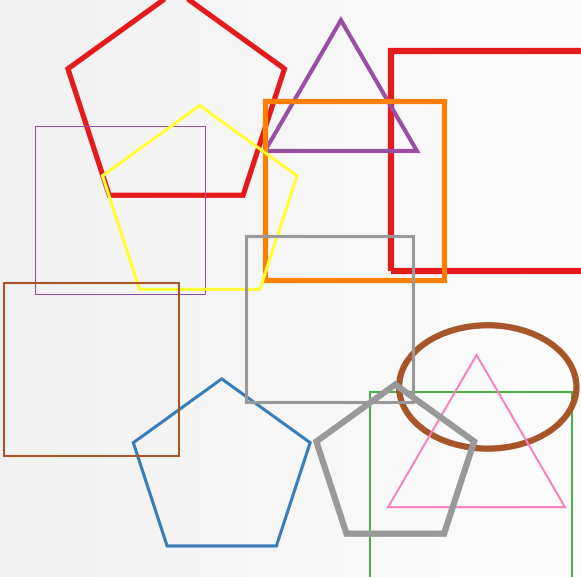[{"shape": "pentagon", "thickness": 2.5, "radius": 0.98, "center": [0.303, 0.819]}, {"shape": "square", "thickness": 3, "radius": 0.95, "center": [0.863, 0.72]}, {"shape": "pentagon", "thickness": 1.5, "radius": 0.8, "center": [0.381, 0.183]}, {"shape": "square", "thickness": 1, "radius": 0.87, "center": [0.81, 0.146]}, {"shape": "square", "thickness": 0.5, "radius": 0.73, "center": [0.207, 0.636]}, {"shape": "triangle", "thickness": 2, "radius": 0.75, "center": [0.587, 0.813]}, {"shape": "square", "thickness": 2.5, "radius": 0.77, "center": [0.61, 0.669]}, {"shape": "pentagon", "thickness": 1.5, "radius": 0.88, "center": [0.344, 0.64]}, {"shape": "square", "thickness": 1, "radius": 0.75, "center": [0.158, 0.36]}, {"shape": "oval", "thickness": 3, "radius": 0.76, "center": [0.839, 0.329]}, {"shape": "triangle", "thickness": 1, "radius": 0.88, "center": [0.82, 0.209]}, {"shape": "square", "thickness": 1.5, "radius": 0.72, "center": [0.567, 0.447]}, {"shape": "pentagon", "thickness": 3, "radius": 0.71, "center": [0.68, 0.191]}]